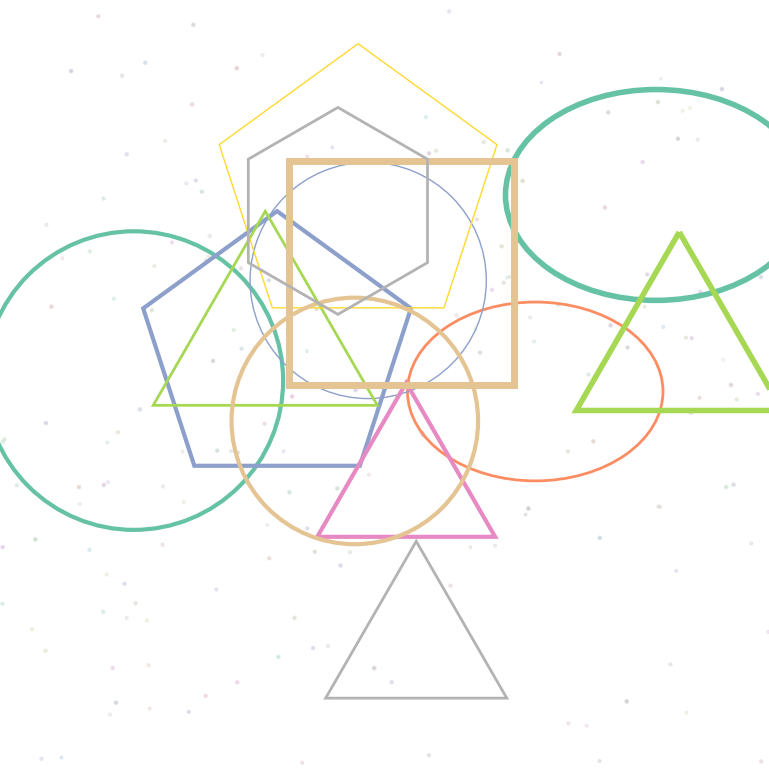[{"shape": "oval", "thickness": 2, "radius": 0.98, "center": [0.852, 0.747]}, {"shape": "circle", "thickness": 1.5, "radius": 0.97, "center": [0.174, 0.506]}, {"shape": "oval", "thickness": 1, "radius": 0.83, "center": [0.695, 0.492]}, {"shape": "circle", "thickness": 0.5, "radius": 0.77, "center": [0.478, 0.636]}, {"shape": "pentagon", "thickness": 1.5, "radius": 0.91, "center": [0.36, 0.543]}, {"shape": "triangle", "thickness": 1.5, "radius": 0.67, "center": [0.528, 0.37]}, {"shape": "triangle", "thickness": 1, "radius": 0.84, "center": [0.345, 0.558]}, {"shape": "triangle", "thickness": 2, "radius": 0.77, "center": [0.882, 0.544]}, {"shape": "pentagon", "thickness": 0.5, "radius": 0.95, "center": [0.465, 0.754]}, {"shape": "square", "thickness": 2.5, "radius": 0.73, "center": [0.522, 0.646]}, {"shape": "circle", "thickness": 1.5, "radius": 0.8, "center": [0.461, 0.453]}, {"shape": "triangle", "thickness": 1, "radius": 0.68, "center": [0.541, 0.161]}, {"shape": "hexagon", "thickness": 1, "radius": 0.67, "center": [0.439, 0.726]}]